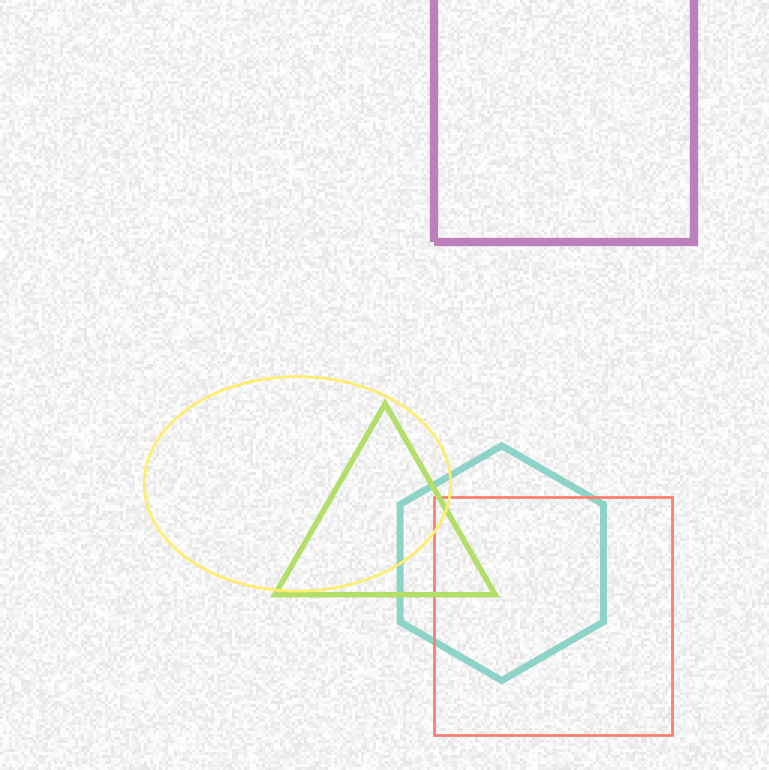[{"shape": "hexagon", "thickness": 2.5, "radius": 0.76, "center": [0.652, 0.269]}, {"shape": "square", "thickness": 1, "radius": 0.77, "center": [0.718, 0.2]}, {"shape": "triangle", "thickness": 2, "radius": 0.83, "center": [0.5, 0.31]}, {"shape": "square", "thickness": 3, "radius": 0.84, "center": [0.732, 0.855]}, {"shape": "oval", "thickness": 1, "radius": 1.0, "center": [0.386, 0.372]}]